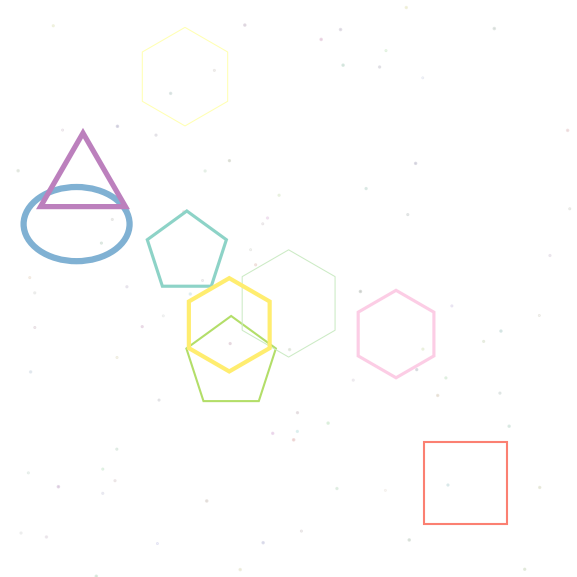[{"shape": "pentagon", "thickness": 1.5, "radius": 0.36, "center": [0.324, 0.562]}, {"shape": "hexagon", "thickness": 0.5, "radius": 0.43, "center": [0.32, 0.866]}, {"shape": "square", "thickness": 1, "radius": 0.36, "center": [0.807, 0.163]}, {"shape": "oval", "thickness": 3, "radius": 0.46, "center": [0.133, 0.611]}, {"shape": "pentagon", "thickness": 1, "radius": 0.41, "center": [0.4, 0.37]}, {"shape": "hexagon", "thickness": 1.5, "radius": 0.38, "center": [0.686, 0.421]}, {"shape": "triangle", "thickness": 2.5, "radius": 0.42, "center": [0.144, 0.684]}, {"shape": "hexagon", "thickness": 0.5, "radius": 0.46, "center": [0.5, 0.474]}, {"shape": "hexagon", "thickness": 2, "radius": 0.4, "center": [0.397, 0.437]}]